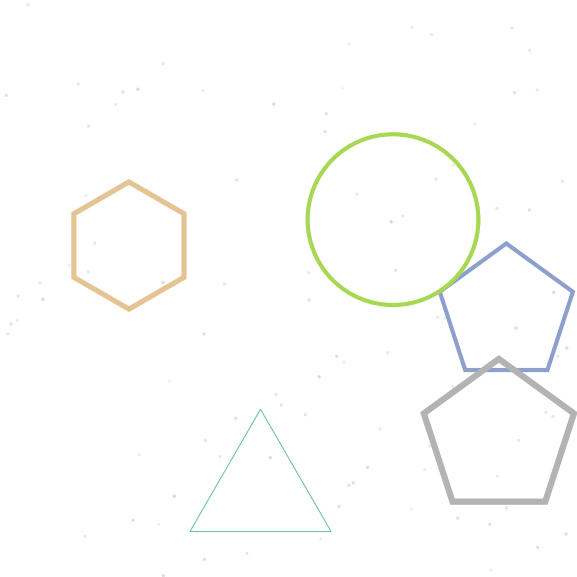[{"shape": "triangle", "thickness": 0.5, "radius": 0.71, "center": [0.451, 0.149]}, {"shape": "pentagon", "thickness": 2, "radius": 0.61, "center": [0.877, 0.456]}, {"shape": "circle", "thickness": 2, "radius": 0.74, "center": [0.681, 0.619]}, {"shape": "hexagon", "thickness": 2.5, "radius": 0.55, "center": [0.223, 0.574]}, {"shape": "pentagon", "thickness": 3, "radius": 0.68, "center": [0.864, 0.241]}]